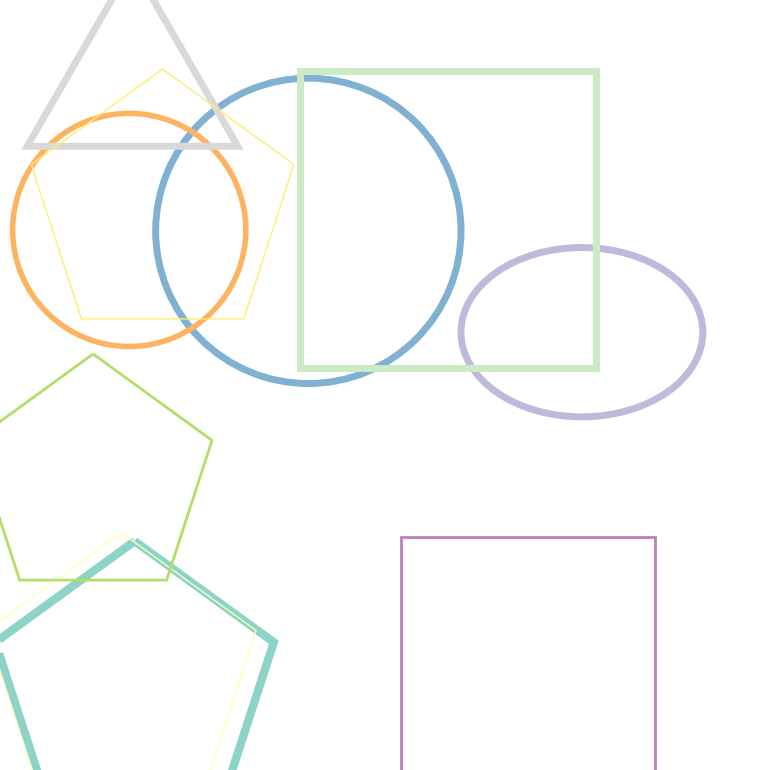[{"shape": "pentagon", "thickness": 3, "radius": 0.95, "center": [0.175, 0.107]}, {"shape": "pentagon", "thickness": 0.5, "radius": 0.92, "center": [0.158, 0.124]}, {"shape": "oval", "thickness": 2.5, "radius": 0.79, "center": [0.756, 0.569]}, {"shape": "circle", "thickness": 2.5, "radius": 0.99, "center": [0.4, 0.7]}, {"shape": "circle", "thickness": 2, "radius": 0.76, "center": [0.168, 0.701]}, {"shape": "pentagon", "thickness": 1, "radius": 0.81, "center": [0.121, 0.378]}, {"shape": "triangle", "thickness": 2.5, "radius": 0.79, "center": [0.172, 0.889]}, {"shape": "square", "thickness": 1, "radius": 0.82, "center": [0.686, 0.138]}, {"shape": "square", "thickness": 2.5, "radius": 0.96, "center": [0.581, 0.715]}, {"shape": "pentagon", "thickness": 0.5, "radius": 0.9, "center": [0.211, 0.731]}]